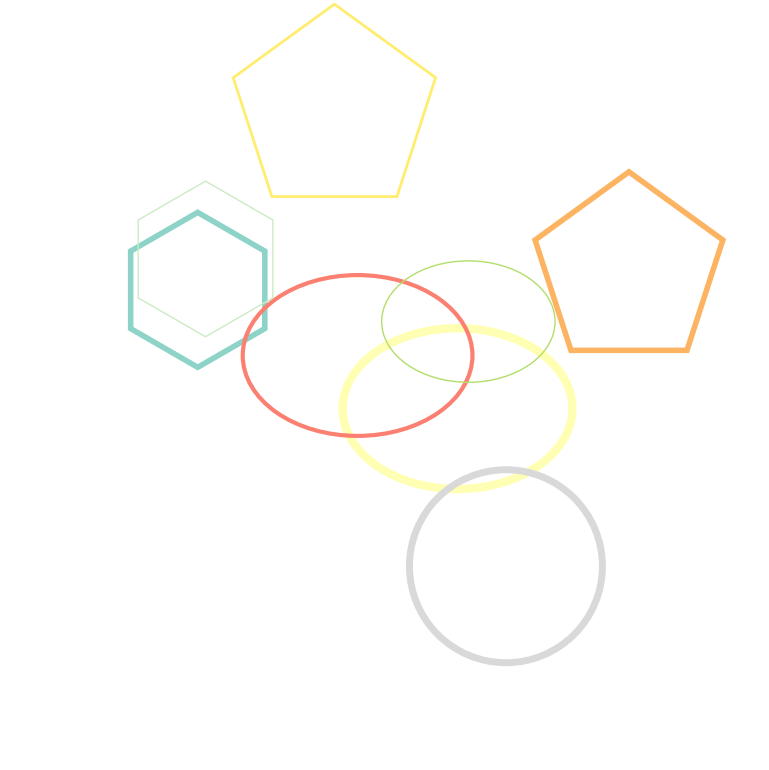[{"shape": "hexagon", "thickness": 2, "radius": 0.5, "center": [0.257, 0.624]}, {"shape": "oval", "thickness": 3, "radius": 0.75, "center": [0.594, 0.469]}, {"shape": "oval", "thickness": 1.5, "radius": 0.75, "center": [0.464, 0.538]}, {"shape": "pentagon", "thickness": 2, "radius": 0.64, "center": [0.817, 0.649]}, {"shape": "oval", "thickness": 0.5, "radius": 0.56, "center": [0.608, 0.582]}, {"shape": "circle", "thickness": 2.5, "radius": 0.63, "center": [0.657, 0.265]}, {"shape": "hexagon", "thickness": 0.5, "radius": 0.51, "center": [0.267, 0.664]}, {"shape": "pentagon", "thickness": 1, "radius": 0.69, "center": [0.434, 0.856]}]